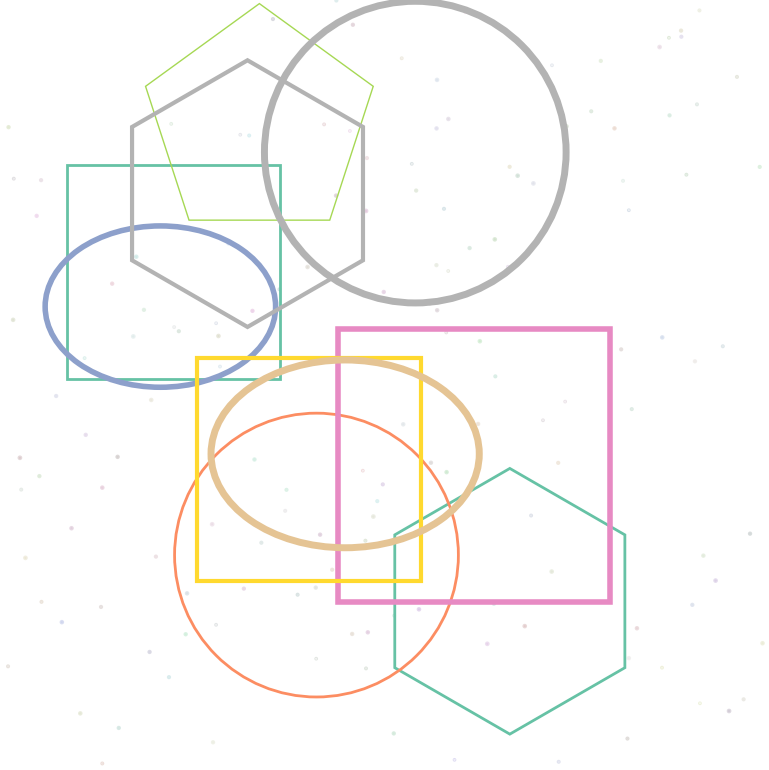[{"shape": "square", "thickness": 1, "radius": 0.69, "center": [0.226, 0.647]}, {"shape": "hexagon", "thickness": 1, "radius": 0.86, "center": [0.662, 0.219]}, {"shape": "circle", "thickness": 1, "radius": 0.92, "center": [0.411, 0.279]}, {"shape": "oval", "thickness": 2, "radius": 0.75, "center": [0.208, 0.602]}, {"shape": "square", "thickness": 2, "radius": 0.88, "center": [0.615, 0.395]}, {"shape": "pentagon", "thickness": 0.5, "radius": 0.78, "center": [0.337, 0.84]}, {"shape": "square", "thickness": 1.5, "radius": 0.73, "center": [0.401, 0.39]}, {"shape": "oval", "thickness": 2.5, "radius": 0.87, "center": [0.448, 0.411]}, {"shape": "hexagon", "thickness": 1.5, "radius": 0.87, "center": [0.321, 0.749]}, {"shape": "circle", "thickness": 2.5, "radius": 0.98, "center": [0.539, 0.802]}]